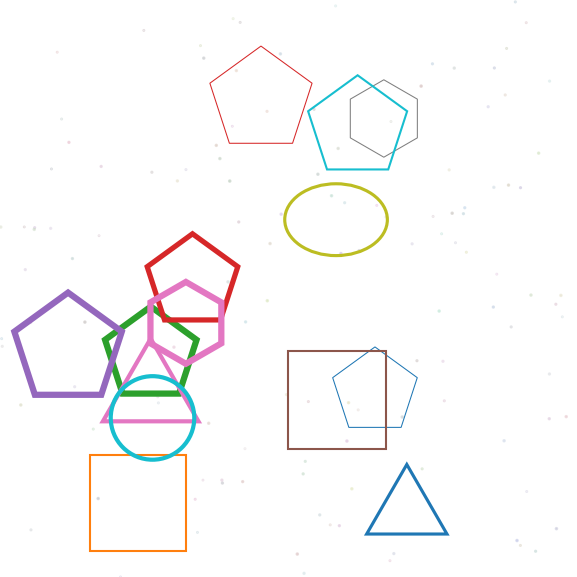[{"shape": "pentagon", "thickness": 0.5, "radius": 0.39, "center": [0.649, 0.321]}, {"shape": "triangle", "thickness": 1.5, "radius": 0.4, "center": [0.704, 0.115]}, {"shape": "square", "thickness": 1, "radius": 0.42, "center": [0.239, 0.128]}, {"shape": "pentagon", "thickness": 3, "radius": 0.42, "center": [0.261, 0.385]}, {"shape": "pentagon", "thickness": 2.5, "radius": 0.41, "center": [0.333, 0.512]}, {"shape": "pentagon", "thickness": 0.5, "radius": 0.47, "center": [0.452, 0.826]}, {"shape": "pentagon", "thickness": 3, "radius": 0.49, "center": [0.118, 0.395]}, {"shape": "square", "thickness": 1, "radius": 0.42, "center": [0.583, 0.307]}, {"shape": "triangle", "thickness": 2, "radius": 0.48, "center": [0.261, 0.317]}, {"shape": "hexagon", "thickness": 3, "radius": 0.35, "center": [0.322, 0.44]}, {"shape": "hexagon", "thickness": 0.5, "radius": 0.34, "center": [0.665, 0.794]}, {"shape": "oval", "thickness": 1.5, "radius": 0.44, "center": [0.582, 0.619]}, {"shape": "circle", "thickness": 2, "radius": 0.36, "center": [0.264, 0.275]}, {"shape": "pentagon", "thickness": 1, "radius": 0.45, "center": [0.619, 0.779]}]